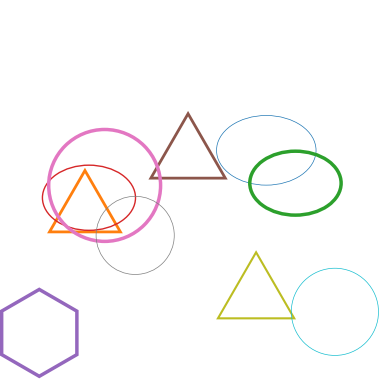[{"shape": "oval", "thickness": 0.5, "radius": 0.65, "center": [0.692, 0.61]}, {"shape": "triangle", "thickness": 2, "radius": 0.53, "center": [0.221, 0.451]}, {"shape": "oval", "thickness": 2.5, "radius": 0.59, "center": [0.767, 0.524]}, {"shape": "oval", "thickness": 1, "radius": 0.6, "center": [0.231, 0.486]}, {"shape": "hexagon", "thickness": 2.5, "radius": 0.56, "center": [0.102, 0.135]}, {"shape": "triangle", "thickness": 2, "radius": 0.56, "center": [0.488, 0.593]}, {"shape": "circle", "thickness": 2.5, "radius": 0.73, "center": [0.272, 0.518]}, {"shape": "circle", "thickness": 0.5, "radius": 0.51, "center": [0.351, 0.389]}, {"shape": "triangle", "thickness": 1.5, "radius": 0.57, "center": [0.665, 0.23]}, {"shape": "circle", "thickness": 0.5, "radius": 0.57, "center": [0.87, 0.19]}]